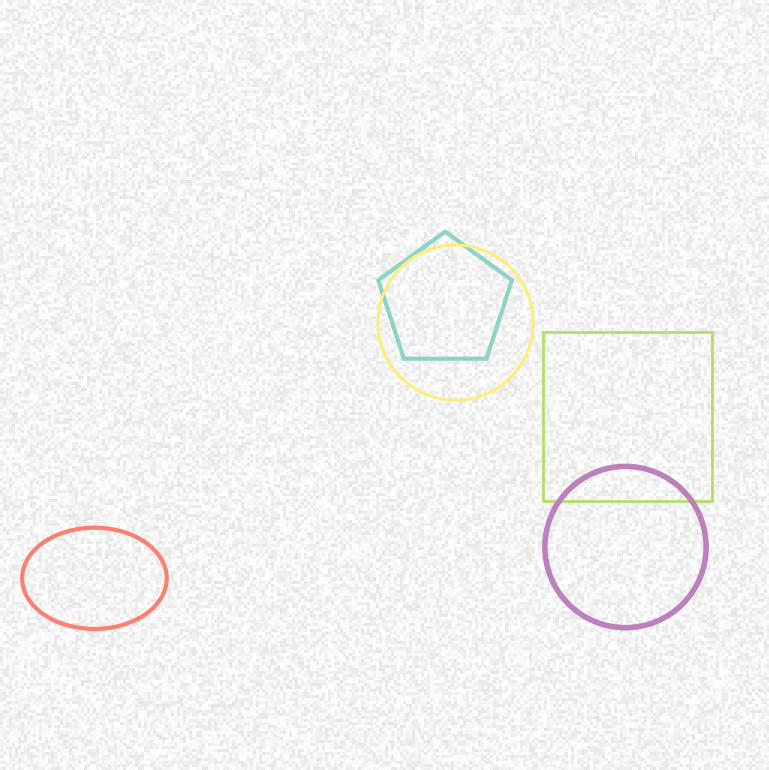[{"shape": "pentagon", "thickness": 1.5, "radius": 0.46, "center": [0.578, 0.608]}, {"shape": "oval", "thickness": 1.5, "radius": 0.47, "center": [0.123, 0.249]}, {"shape": "square", "thickness": 1, "radius": 0.55, "center": [0.815, 0.459]}, {"shape": "circle", "thickness": 2, "radius": 0.52, "center": [0.812, 0.29]}, {"shape": "circle", "thickness": 1, "radius": 0.5, "center": [0.592, 0.581]}]